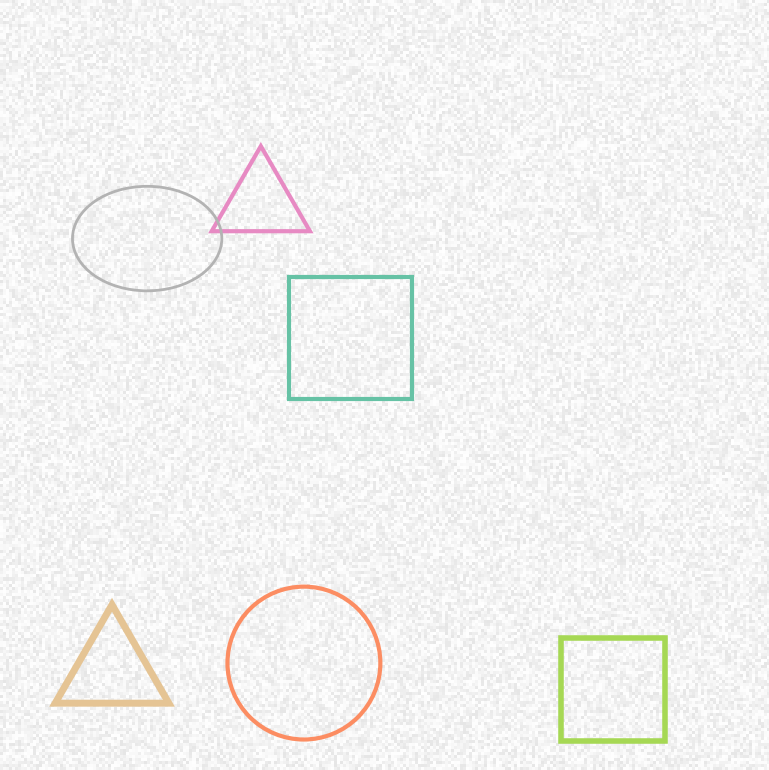[{"shape": "square", "thickness": 1.5, "radius": 0.4, "center": [0.455, 0.561]}, {"shape": "circle", "thickness": 1.5, "radius": 0.5, "center": [0.395, 0.139]}, {"shape": "triangle", "thickness": 1.5, "radius": 0.37, "center": [0.339, 0.737]}, {"shape": "square", "thickness": 2, "radius": 0.34, "center": [0.796, 0.105]}, {"shape": "triangle", "thickness": 2.5, "radius": 0.43, "center": [0.145, 0.129]}, {"shape": "oval", "thickness": 1, "radius": 0.48, "center": [0.191, 0.69]}]